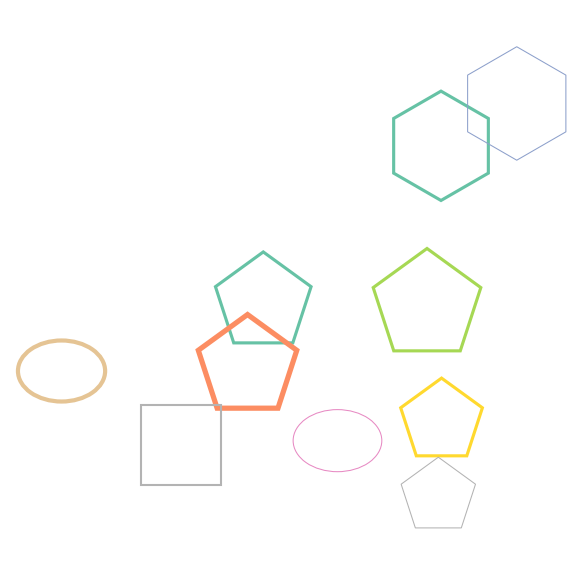[{"shape": "pentagon", "thickness": 1.5, "radius": 0.44, "center": [0.456, 0.476]}, {"shape": "hexagon", "thickness": 1.5, "radius": 0.47, "center": [0.764, 0.747]}, {"shape": "pentagon", "thickness": 2.5, "radius": 0.45, "center": [0.429, 0.365]}, {"shape": "hexagon", "thickness": 0.5, "radius": 0.49, "center": [0.895, 0.82]}, {"shape": "oval", "thickness": 0.5, "radius": 0.38, "center": [0.584, 0.236]}, {"shape": "pentagon", "thickness": 1.5, "radius": 0.49, "center": [0.739, 0.471]}, {"shape": "pentagon", "thickness": 1.5, "radius": 0.37, "center": [0.765, 0.27]}, {"shape": "oval", "thickness": 2, "radius": 0.38, "center": [0.107, 0.357]}, {"shape": "square", "thickness": 1, "radius": 0.35, "center": [0.314, 0.229]}, {"shape": "pentagon", "thickness": 0.5, "radius": 0.34, "center": [0.759, 0.14]}]